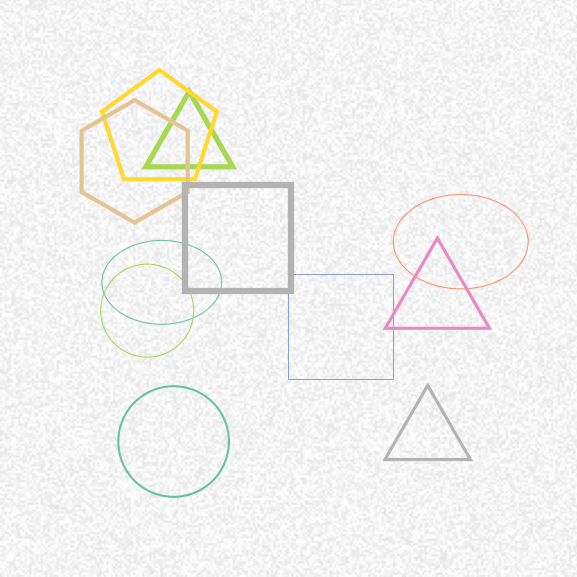[{"shape": "oval", "thickness": 0.5, "radius": 0.52, "center": [0.28, 0.51]}, {"shape": "circle", "thickness": 1, "radius": 0.48, "center": [0.301, 0.235]}, {"shape": "oval", "thickness": 0.5, "radius": 0.58, "center": [0.798, 0.581]}, {"shape": "square", "thickness": 0.5, "radius": 0.45, "center": [0.589, 0.433]}, {"shape": "triangle", "thickness": 1.5, "radius": 0.52, "center": [0.757, 0.483]}, {"shape": "circle", "thickness": 0.5, "radius": 0.4, "center": [0.255, 0.461]}, {"shape": "triangle", "thickness": 2.5, "radius": 0.43, "center": [0.328, 0.754]}, {"shape": "pentagon", "thickness": 2, "radius": 0.52, "center": [0.276, 0.773]}, {"shape": "hexagon", "thickness": 2, "radius": 0.53, "center": [0.233, 0.72]}, {"shape": "triangle", "thickness": 1.5, "radius": 0.43, "center": [0.741, 0.246]}, {"shape": "square", "thickness": 3, "radius": 0.46, "center": [0.412, 0.587]}]